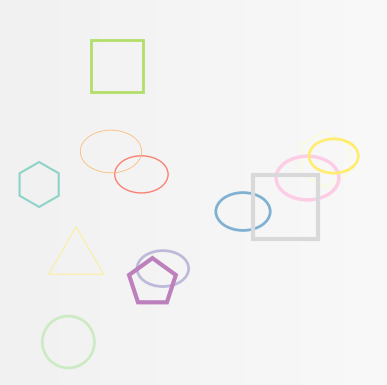[{"shape": "hexagon", "thickness": 1.5, "radius": 0.29, "center": [0.101, 0.521]}, {"shape": "hexagon", "thickness": 0.5, "radius": 0.36, "center": [0.839, 0.587]}, {"shape": "oval", "thickness": 2, "radius": 0.33, "center": [0.42, 0.302]}, {"shape": "oval", "thickness": 1, "radius": 0.34, "center": [0.365, 0.547]}, {"shape": "oval", "thickness": 2, "radius": 0.35, "center": [0.627, 0.451]}, {"shape": "oval", "thickness": 0.5, "radius": 0.4, "center": [0.286, 0.607]}, {"shape": "square", "thickness": 2, "radius": 0.33, "center": [0.301, 0.828]}, {"shape": "oval", "thickness": 2.5, "radius": 0.41, "center": [0.794, 0.538]}, {"shape": "square", "thickness": 3, "radius": 0.42, "center": [0.737, 0.462]}, {"shape": "pentagon", "thickness": 3, "radius": 0.32, "center": [0.393, 0.266]}, {"shape": "circle", "thickness": 2, "radius": 0.34, "center": [0.176, 0.112]}, {"shape": "triangle", "thickness": 0.5, "radius": 0.41, "center": [0.197, 0.329]}, {"shape": "oval", "thickness": 2, "radius": 0.32, "center": [0.861, 0.595]}]